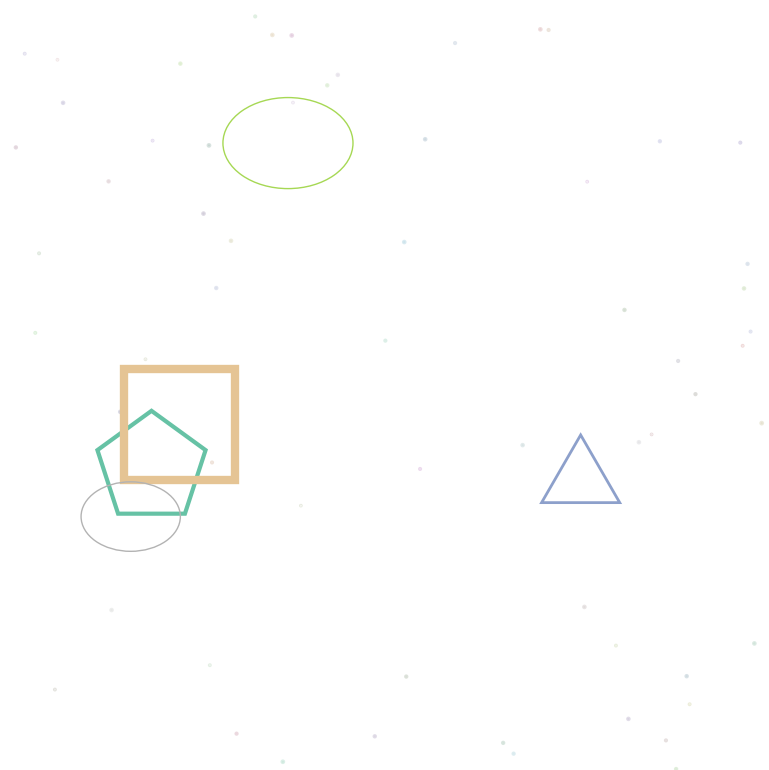[{"shape": "pentagon", "thickness": 1.5, "radius": 0.37, "center": [0.197, 0.393]}, {"shape": "triangle", "thickness": 1, "radius": 0.29, "center": [0.754, 0.377]}, {"shape": "oval", "thickness": 0.5, "radius": 0.42, "center": [0.374, 0.814]}, {"shape": "square", "thickness": 3, "radius": 0.36, "center": [0.233, 0.449]}, {"shape": "oval", "thickness": 0.5, "radius": 0.32, "center": [0.17, 0.329]}]